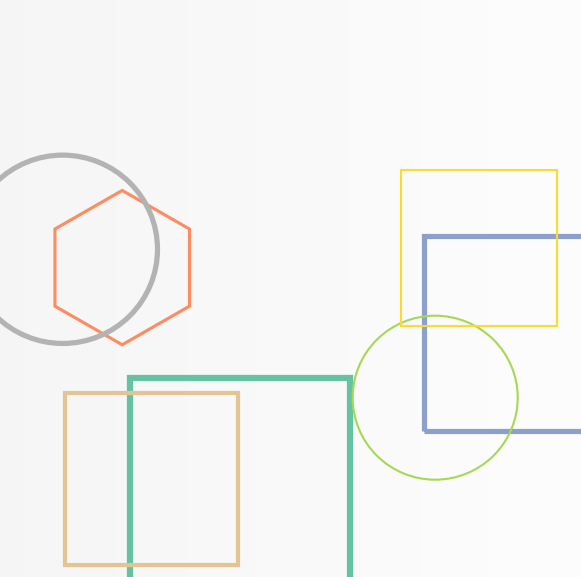[{"shape": "square", "thickness": 3, "radius": 0.95, "center": [0.413, 0.156]}, {"shape": "hexagon", "thickness": 1.5, "radius": 0.67, "center": [0.21, 0.536]}, {"shape": "square", "thickness": 2.5, "radius": 0.84, "center": [0.899, 0.422]}, {"shape": "circle", "thickness": 1, "radius": 0.71, "center": [0.749, 0.311]}, {"shape": "square", "thickness": 1, "radius": 0.67, "center": [0.824, 0.57]}, {"shape": "square", "thickness": 2, "radius": 0.74, "center": [0.261, 0.169]}, {"shape": "circle", "thickness": 2.5, "radius": 0.82, "center": [0.108, 0.567]}]